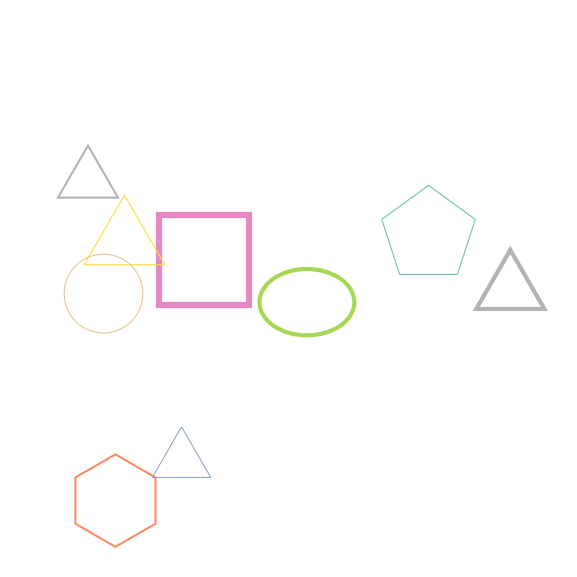[{"shape": "pentagon", "thickness": 0.5, "radius": 0.43, "center": [0.742, 0.593]}, {"shape": "hexagon", "thickness": 1, "radius": 0.4, "center": [0.2, 0.132]}, {"shape": "triangle", "thickness": 0.5, "radius": 0.29, "center": [0.314, 0.202]}, {"shape": "square", "thickness": 3, "radius": 0.39, "center": [0.354, 0.549]}, {"shape": "oval", "thickness": 2, "radius": 0.41, "center": [0.531, 0.476]}, {"shape": "triangle", "thickness": 0.5, "radius": 0.4, "center": [0.215, 0.581]}, {"shape": "circle", "thickness": 0.5, "radius": 0.34, "center": [0.179, 0.491]}, {"shape": "triangle", "thickness": 2, "radius": 0.34, "center": [0.884, 0.498]}, {"shape": "triangle", "thickness": 1, "radius": 0.3, "center": [0.152, 0.687]}]